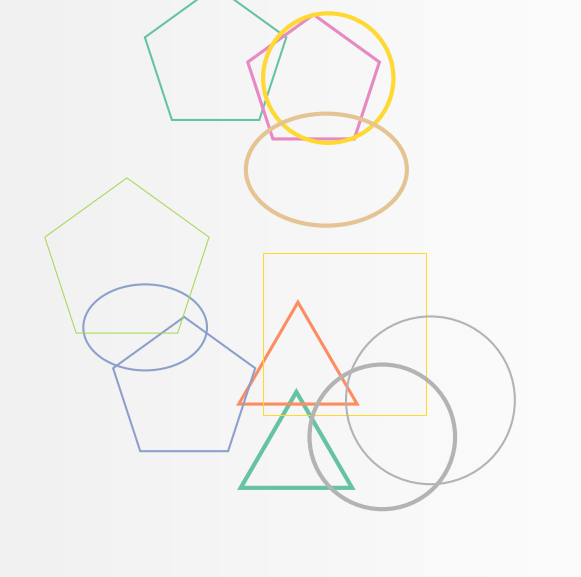[{"shape": "triangle", "thickness": 2, "radius": 0.55, "center": [0.51, 0.21]}, {"shape": "pentagon", "thickness": 1, "radius": 0.64, "center": [0.371, 0.895]}, {"shape": "triangle", "thickness": 1.5, "radius": 0.59, "center": [0.513, 0.358]}, {"shape": "oval", "thickness": 1, "radius": 0.53, "center": [0.25, 0.432]}, {"shape": "pentagon", "thickness": 1, "radius": 0.64, "center": [0.317, 0.322]}, {"shape": "pentagon", "thickness": 1.5, "radius": 0.6, "center": [0.54, 0.855]}, {"shape": "pentagon", "thickness": 0.5, "radius": 0.74, "center": [0.218, 0.543]}, {"shape": "circle", "thickness": 2, "radius": 0.56, "center": [0.565, 0.864]}, {"shape": "square", "thickness": 0.5, "radius": 0.7, "center": [0.593, 0.421]}, {"shape": "oval", "thickness": 2, "radius": 0.69, "center": [0.561, 0.705]}, {"shape": "circle", "thickness": 2, "radius": 0.63, "center": [0.658, 0.243]}, {"shape": "circle", "thickness": 1, "radius": 0.73, "center": [0.741, 0.306]}]